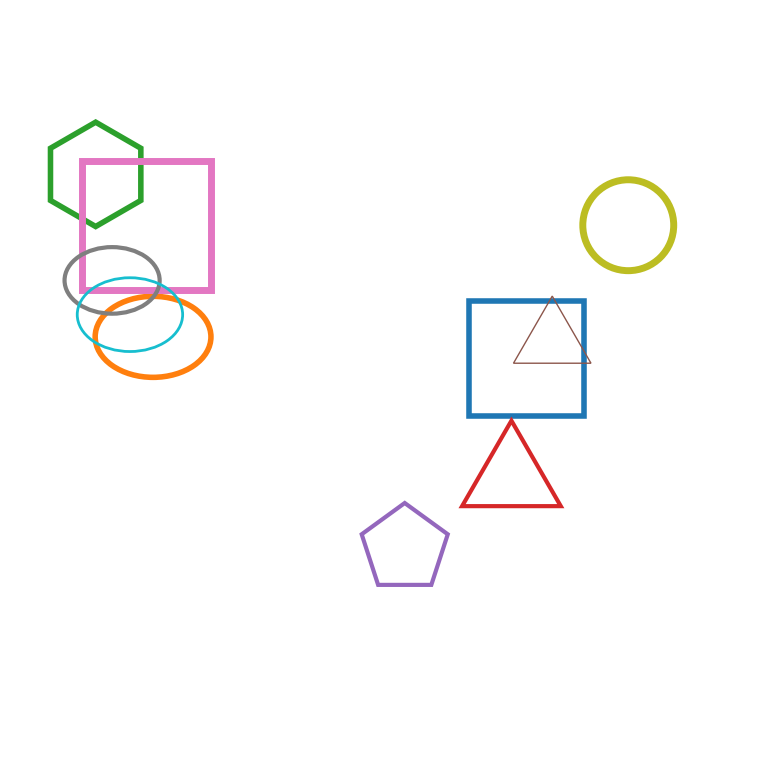[{"shape": "square", "thickness": 2, "radius": 0.38, "center": [0.684, 0.535]}, {"shape": "oval", "thickness": 2, "radius": 0.38, "center": [0.199, 0.563]}, {"shape": "hexagon", "thickness": 2, "radius": 0.34, "center": [0.124, 0.774]}, {"shape": "triangle", "thickness": 1.5, "radius": 0.37, "center": [0.664, 0.38]}, {"shape": "pentagon", "thickness": 1.5, "radius": 0.29, "center": [0.526, 0.288]}, {"shape": "triangle", "thickness": 0.5, "radius": 0.29, "center": [0.717, 0.557]}, {"shape": "square", "thickness": 2.5, "radius": 0.42, "center": [0.19, 0.707]}, {"shape": "oval", "thickness": 1.5, "radius": 0.31, "center": [0.146, 0.636]}, {"shape": "circle", "thickness": 2.5, "radius": 0.3, "center": [0.816, 0.708]}, {"shape": "oval", "thickness": 1, "radius": 0.34, "center": [0.169, 0.591]}]